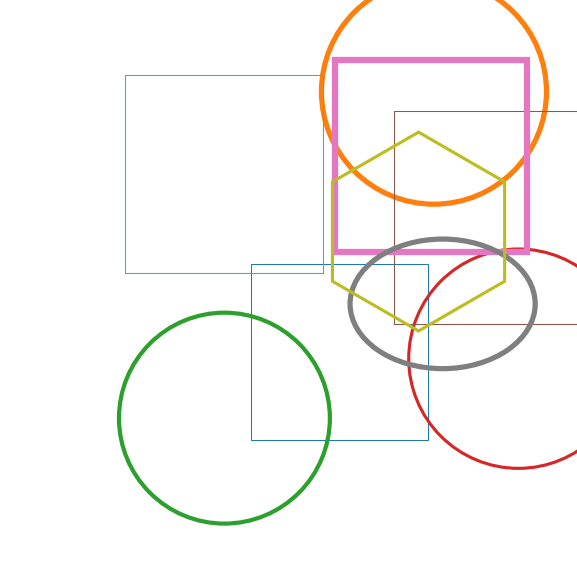[{"shape": "square", "thickness": 0.5, "radius": 0.77, "center": [0.589, 0.39]}, {"shape": "circle", "thickness": 2.5, "radius": 0.97, "center": [0.751, 0.84]}, {"shape": "circle", "thickness": 2, "radius": 0.91, "center": [0.389, 0.275]}, {"shape": "circle", "thickness": 1.5, "radius": 0.95, "center": [0.898, 0.378]}, {"shape": "square", "thickness": 0.5, "radius": 0.92, "center": [0.868, 0.623]}, {"shape": "square", "thickness": 3, "radius": 0.83, "center": [0.746, 0.728]}, {"shape": "oval", "thickness": 2.5, "radius": 0.8, "center": [0.766, 0.473]}, {"shape": "hexagon", "thickness": 1.5, "radius": 0.86, "center": [0.725, 0.598]}, {"shape": "square", "thickness": 0.5, "radius": 0.86, "center": [0.388, 0.698]}]